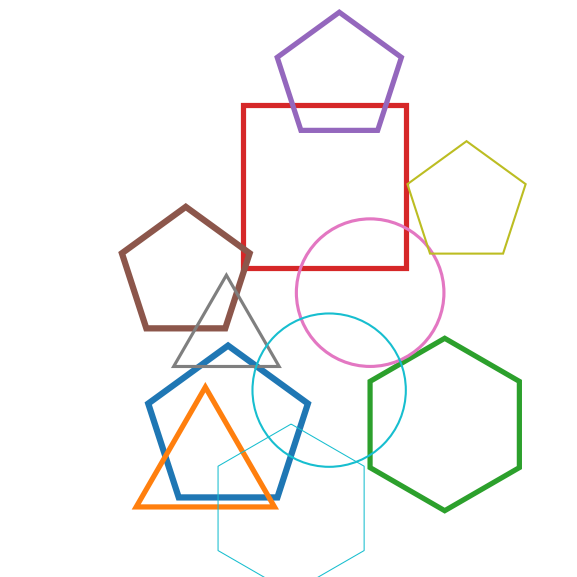[{"shape": "pentagon", "thickness": 3, "radius": 0.73, "center": [0.395, 0.255]}, {"shape": "triangle", "thickness": 2.5, "radius": 0.69, "center": [0.356, 0.19]}, {"shape": "hexagon", "thickness": 2.5, "radius": 0.75, "center": [0.77, 0.264]}, {"shape": "square", "thickness": 2.5, "radius": 0.7, "center": [0.562, 0.676]}, {"shape": "pentagon", "thickness": 2.5, "radius": 0.57, "center": [0.588, 0.865]}, {"shape": "pentagon", "thickness": 3, "radius": 0.58, "center": [0.322, 0.525]}, {"shape": "circle", "thickness": 1.5, "radius": 0.64, "center": [0.641, 0.492]}, {"shape": "triangle", "thickness": 1.5, "radius": 0.53, "center": [0.392, 0.417]}, {"shape": "pentagon", "thickness": 1, "radius": 0.54, "center": [0.808, 0.647]}, {"shape": "circle", "thickness": 1, "radius": 0.66, "center": [0.57, 0.324]}, {"shape": "hexagon", "thickness": 0.5, "radius": 0.73, "center": [0.504, 0.119]}]